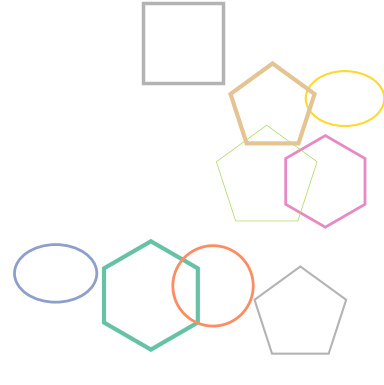[{"shape": "hexagon", "thickness": 3, "radius": 0.7, "center": [0.392, 0.233]}, {"shape": "circle", "thickness": 2, "radius": 0.52, "center": [0.553, 0.257]}, {"shape": "oval", "thickness": 2, "radius": 0.53, "center": [0.145, 0.29]}, {"shape": "hexagon", "thickness": 2, "radius": 0.59, "center": [0.845, 0.529]}, {"shape": "pentagon", "thickness": 0.5, "radius": 0.69, "center": [0.693, 0.537]}, {"shape": "oval", "thickness": 1.5, "radius": 0.51, "center": [0.896, 0.744]}, {"shape": "pentagon", "thickness": 3, "radius": 0.57, "center": [0.708, 0.72]}, {"shape": "square", "thickness": 2.5, "radius": 0.52, "center": [0.475, 0.889]}, {"shape": "pentagon", "thickness": 1.5, "radius": 0.63, "center": [0.78, 0.183]}]